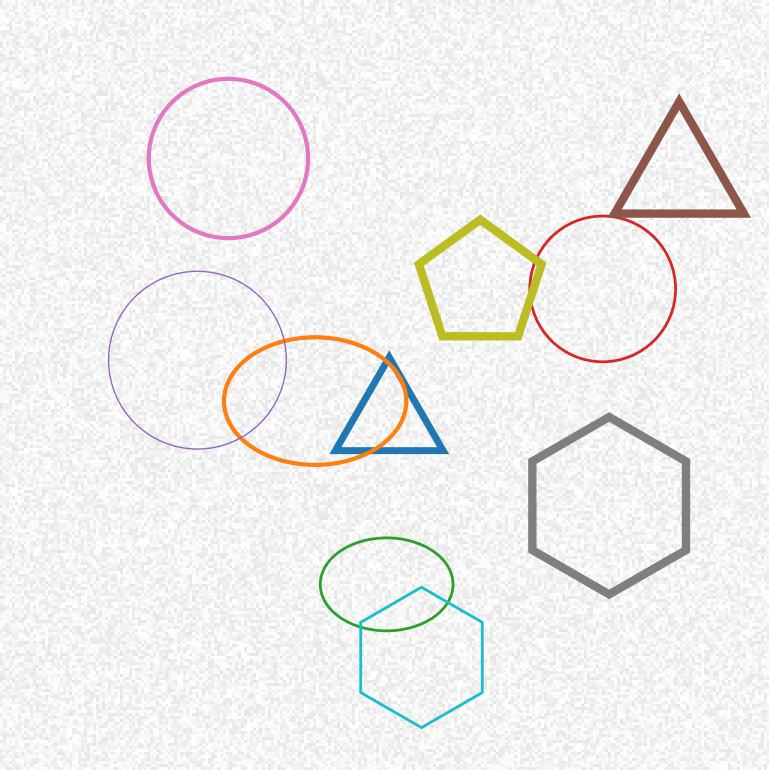[{"shape": "triangle", "thickness": 2.5, "radius": 0.4, "center": [0.506, 0.455]}, {"shape": "oval", "thickness": 1.5, "radius": 0.59, "center": [0.409, 0.479]}, {"shape": "oval", "thickness": 1, "radius": 0.43, "center": [0.502, 0.241]}, {"shape": "circle", "thickness": 1, "radius": 0.47, "center": [0.783, 0.625]}, {"shape": "circle", "thickness": 0.5, "radius": 0.58, "center": [0.256, 0.532]}, {"shape": "triangle", "thickness": 3, "radius": 0.48, "center": [0.882, 0.771]}, {"shape": "circle", "thickness": 1.5, "radius": 0.52, "center": [0.297, 0.794]}, {"shape": "hexagon", "thickness": 3, "radius": 0.58, "center": [0.791, 0.343]}, {"shape": "pentagon", "thickness": 3, "radius": 0.42, "center": [0.624, 0.631]}, {"shape": "hexagon", "thickness": 1, "radius": 0.46, "center": [0.547, 0.146]}]